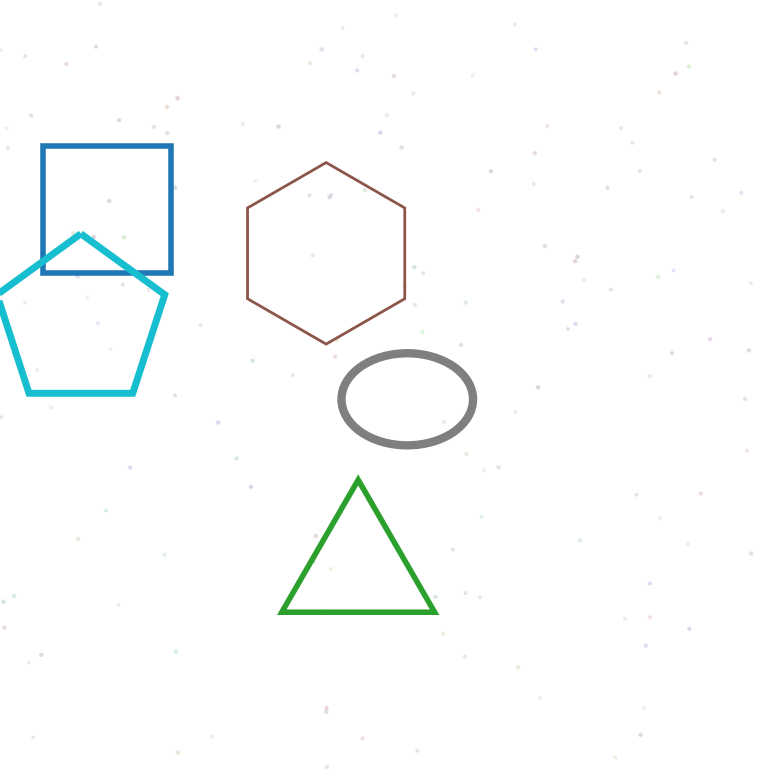[{"shape": "square", "thickness": 2, "radius": 0.41, "center": [0.139, 0.728]}, {"shape": "triangle", "thickness": 2, "radius": 0.57, "center": [0.465, 0.262]}, {"shape": "hexagon", "thickness": 1, "radius": 0.59, "center": [0.424, 0.671]}, {"shape": "oval", "thickness": 3, "radius": 0.43, "center": [0.529, 0.481]}, {"shape": "pentagon", "thickness": 2.5, "radius": 0.57, "center": [0.105, 0.582]}]